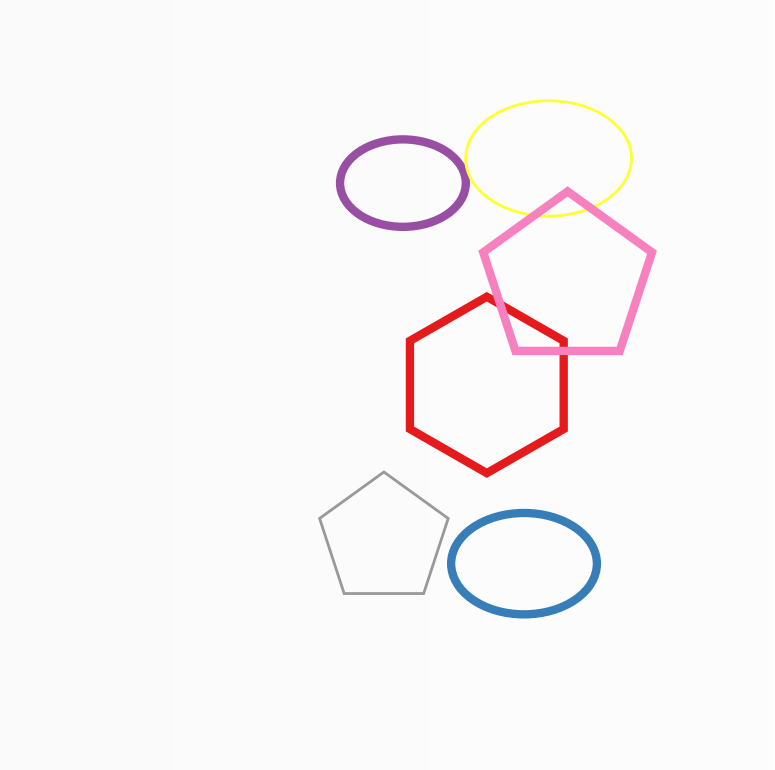[{"shape": "hexagon", "thickness": 3, "radius": 0.57, "center": [0.628, 0.5]}, {"shape": "oval", "thickness": 3, "radius": 0.47, "center": [0.676, 0.268]}, {"shape": "oval", "thickness": 3, "radius": 0.41, "center": [0.52, 0.762]}, {"shape": "oval", "thickness": 1, "radius": 0.54, "center": [0.708, 0.794]}, {"shape": "pentagon", "thickness": 3, "radius": 0.57, "center": [0.732, 0.637]}, {"shape": "pentagon", "thickness": 1, "radius": 0.44, "center": [0.495, 0.3]}]